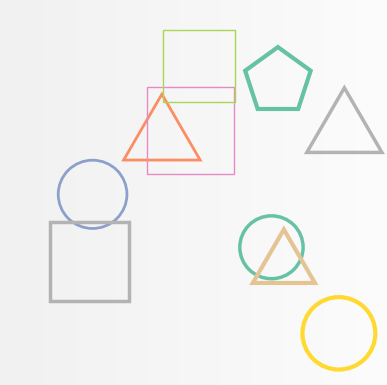[{"shape": "pentagon", "thickness": 3, "radius": 0.44, "center": [0.717, 0.789]}, {"shape": "circle", "thickness": 2.5, "radius": 0.41, "center": [0.701, 0.358]}, {"shape": "triangle", "thickness": 2, "radius": 0.57, "center": [0.418, 0.641]}, {"shape": "circle", "thickness": 2, "radius": 0.44, "center": [0.239, 0.495]}, {"shape": "square", "thickness": 1, "radius": 0.56, "center": [0.491, 0.661]}, {"shape": "square", "thickness": 1, "radius": 0.46, "center": [0.512, 0.829]}, {"shape": "circle", "thickness": 3, "radius": 0.47, "center": [0.875, 0.134]}, {"shape": "triangle", "thickness": 3, "radius": 0.46, "center": [0.733, 0.311]}, {"shape": "square", "thickness": 2.5, "radius": 0.51, "center": [0.23, 0.321]}, {"shape": "triangle", "thickness": 2.5, "radius": 0.56, "center": [0.889, 0.66]}]